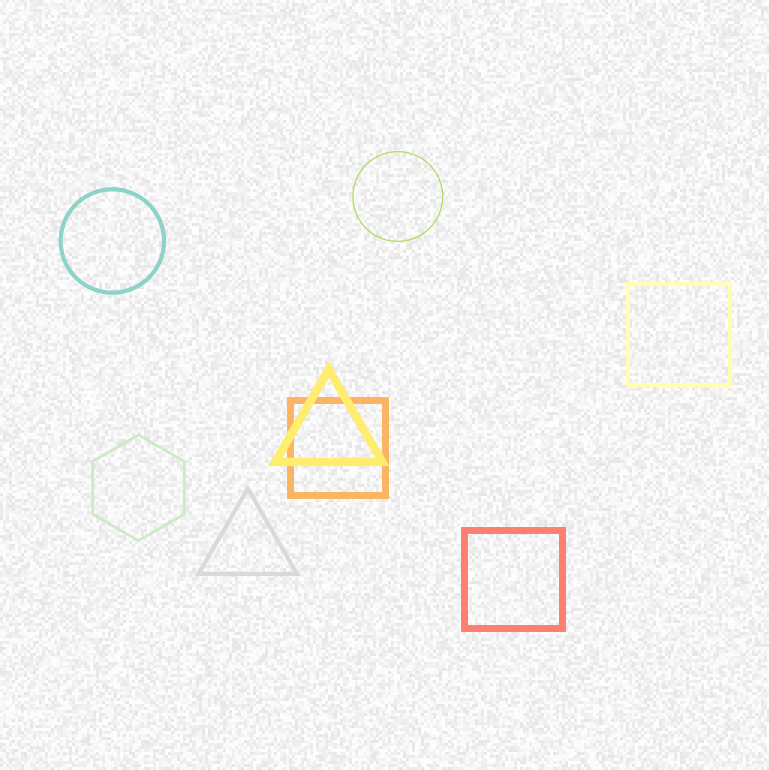[{"shape": "circle", "thickness": 1.5, "radius": 0.34, "center": [0.146, 0.687]}, {"shape": "square", "thickness": 1.5, "radius": 0.33, "center": [0.882, 0.566]}, {"shape": "square", "thickness": 2.5, "radius": 0.32, "center": [0.667, 0.248]}, {"shape": "square", "thickness": 2.5, "radius": 0.31, "center": [0.439, 0.419]}, {"shape": "circle", "thickness": 0.5, "radius": 0.29, "center": [0.517, 0.745]}, {"shape": "triangle", "thickness": 1.5, "radius": 0.37, "center": [0.322, 0.292]}, {"shape": "hexagon", "thickness": 1, "radius": 0.34, "center": [0.18, 0.367]}, {"shape": "triangle", "thickness": 3, "radius": 0.4, "center": [0.427, 0.44]}]